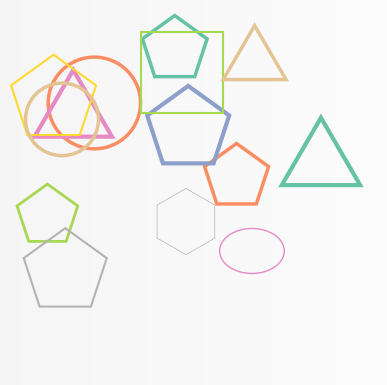[{"shape": "triangle", "thickness": 3, "radius": 0.58, "center": [0.828, 0.578]}, {"shape": "pentagon", "thickness": 2.5, "radius": 0.44, "center": [0.451, 0.872]}, {"shape": "pentagon", "thickness": 2.5, "radius": 0.43, "center": [0.611, 0.541]}, {"shape": "circle", "thickness": 2.5, "radius": 0.6, "center": [0.244, 0.733]}, {"shape": "pentagon", "thickness": 3, "radius": 0.56, "center": [0.486, 0.666]}, {"shape": "triangle", "thickness": 3, "radius": 0.58, "center": [0.189, 0.703]}, {"shape": "oval", "thickness": 1, "radius": 0.42, "center": [0.65, 0.348]}, {"shape": "pentagon", "thickness": 2, "radius": 0.41, "center": [0.122, 0.44]}, {"shape": "square", "thickness": 1.5, "radius": 0.53, "center": [0.469, 0.812]}, {"shape": "pentagon", "thickness": 1.5, "radius": 0.58, "center": [0.138, 0.743]}, {"shape": "circle", "thickness": 2.5, "radius": 0.47, "center": [0.16, 0.69]}, {"shape": "triangle", "thickness": 2.5, "radius": 0.47, "center": [0.657, 0.84]}, {"shape": "hexagon", "thickness": 0.5, "radius": 0.43, "center": [0.48, 0.424]}, {"shape": "pentagon", "thickness": 1.5, "radius": 0.56, "center": [0.168, 0.295]}]